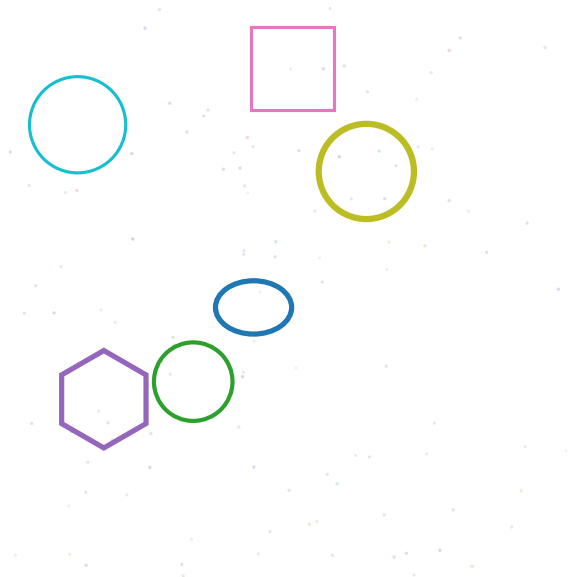[{"shape": "oval", "thickness": 2.5, "radius": 0.33, "center": [0.439, 0.467]}, {"shape": "circle", "thickness": 2, "radius": 0.34, "center": [0.335, 0.338]}, {"shape": "hexagon", "thickness": 2.5, "radius": 0.42, "center": [0.18, 0.308]}, {"shape": "square", "thickness": 1.5, "radius": 0.36, "center": [0.506, 0.881]}, {"shape": "circle", "thickness": 3, "radius": 0.41, "center": [0.634, 0.702]}, {"shape": "circle", "thickness": 1.5, "radius": 0.42, "center": [0.134, 0.783]}]